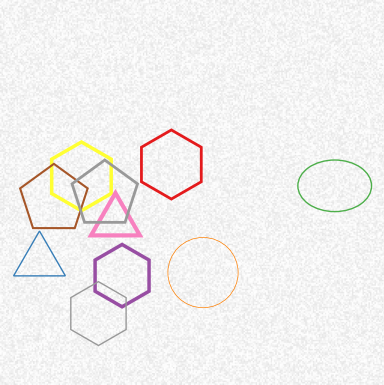[{"shape": "hexagon", "thickness": 2, "radius": 0.45, "center": [0.445, 0.573]}, {"shape": "triangle", "thickness": 1, "radius": 0.39, "center": [0.103, 0.322]}, {"shape": "oval", "thickness": 1, "radius": 0.48, "center": [0.869, 0.517]}, {"shape": "hexagon", "thickness": 2.5, "radius": 0.4, "center": [0.317, 0.284]}, {"shape": "circle", "thickness": 0.5, "radius": 0.46, "center": [0.527, 0.292]}, {"shape": "hexagon", "thickness": 2.5, "radius": 0.45, "center": [0.212, 0.542]}, {"shape": "pentagon", "thickness": 1.5, "radius": 0.46, "center": [0.14, 0.482]}, {"shape": "triangle", "thickness": 3, "radius": 0.37, "center": [0.3, 0.425]}, {"shape": "hexagon", "thickness": 1, "radius": 0.41, "center": [0.256, 0.186]}, {"shape": "pentagon", "thickness": 2, "radius": 0.45, "center": [0.272, 0.495]}]